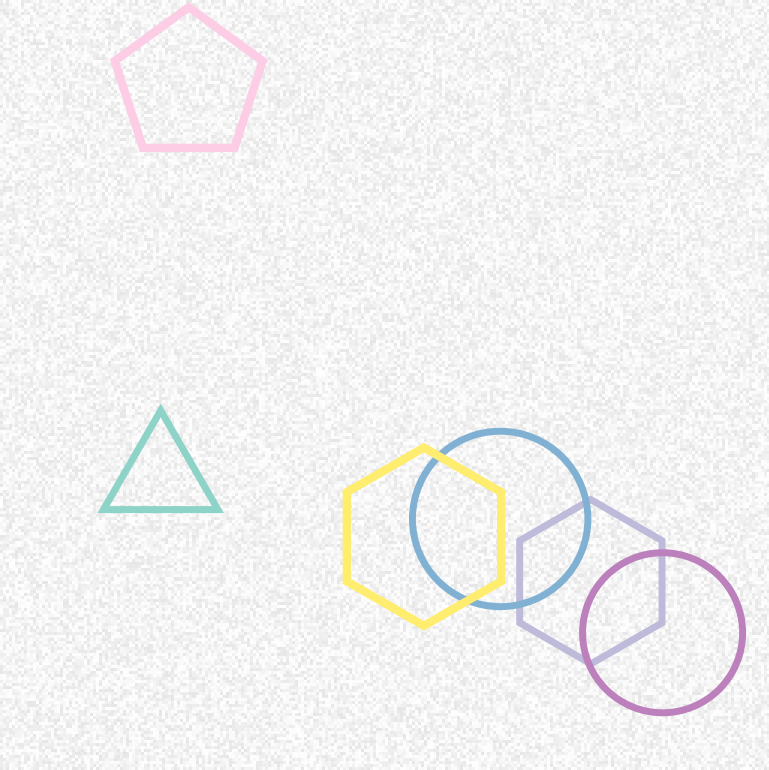[{"shape": "triangle", "thickness": 2.5, "radius": 0.43, "center": [0.209, 0.381]}, {"shape": "hexagon", "thickness": 2.5, "radius": 0.53, "center": [0.767, 0.244]}, {"shape": "circle", "thickness": 2.5, "radius": 0.57, "center": [0.65, 0.326]}, {"shape": "pentagon", "thickness": 3, "radius": 0.5, "center": [0.245, 0.89]}, {"shape": "circle", "thickness": 2.5, "radius": 0.52, "center": [0.86, 0.178]}, {"shape": "hexagon", "thickness": 3, "radius": 0.58, "center": [0.551, 0.303]}]